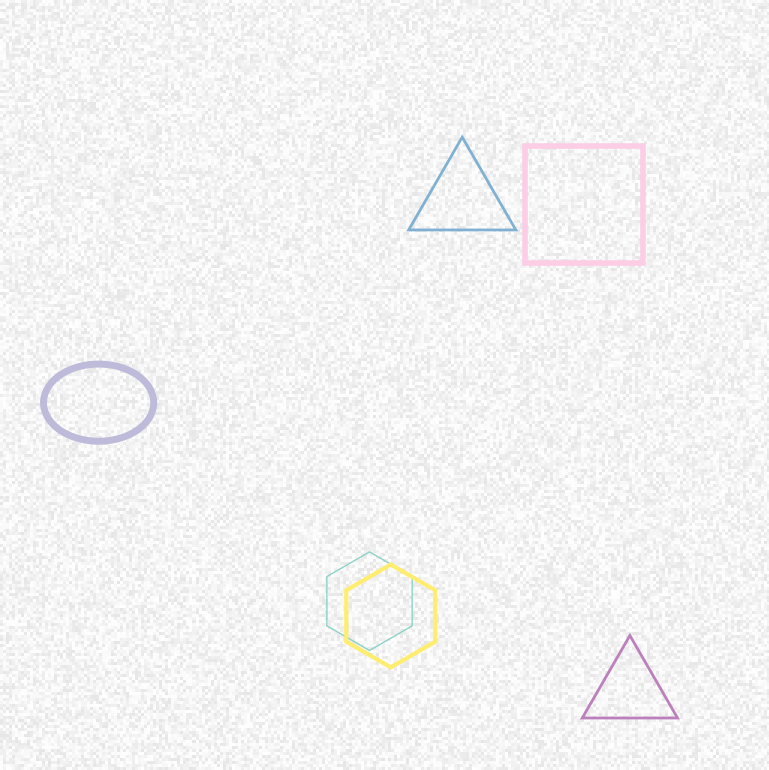[{"shape": "hexagon", "thickness": 0.5, "radius": 0.32, "center": [0.48, 0.219]}, {"shape": "oval", "thickness": 2.5, "radius": 0.36, "center": [0.128, 0.477]}, {"shape": "triangle", "thickness": 1, "radius": 0.4, "center": [0.6, 0.742]}, {"shape": "square", "thickness": 2, "radius": 0.38, "center": [0.759, 0.735]}, {"shape": "triangle", "thickness": 1, "radius": 0.36, "center": [0.818, 0.103]}, {"shape": "hexagon", "thickness": 1.5, "radius": 0.33, "center": [0.507, 0.2]}]